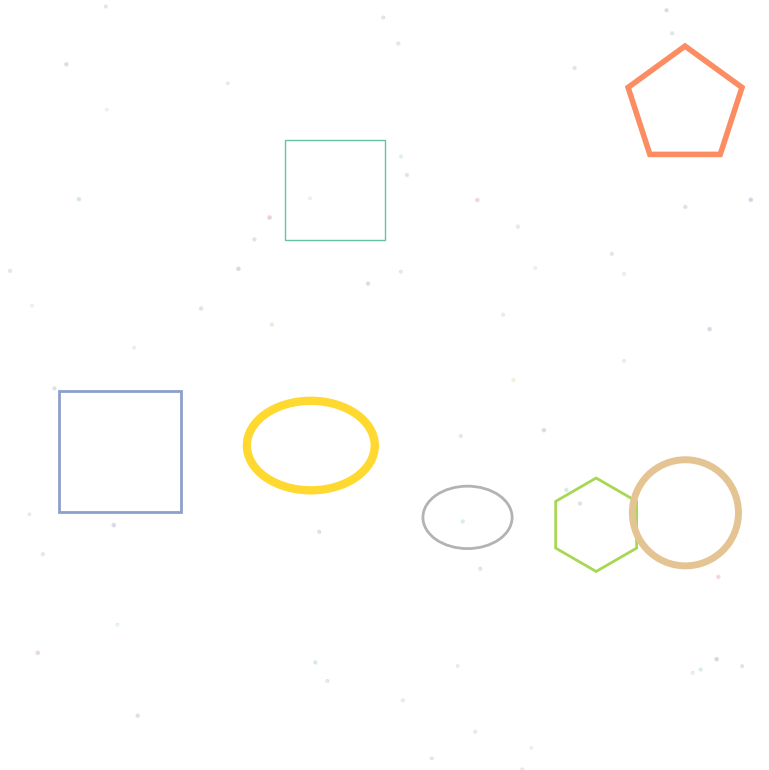[{"shape": "square", "thickness": 0.5, "radius": 0.32, "center": [0.435, 0.753]}, {"shape": "pentagon", "thickness": 2, "radius": 0.39, "center": [0.89, 0.862]}, {"shape": "square", "thickness": 1, "radius": 0.4, "center": [0.156, 0.414]}, {"shape": "hexagon", "thickness": 1, "radius": 0.3, "center": [0.774, 0.319]}, {"shape": "oval", "thickness": 3, "radius": 0.42, "center": [0.404, 0.421]}, {"shape": "circle", "thickness": 2.5, "radius": 0.34, "center": [0.89, 0.334]}, {"shape": "oval", "thickness": 1, "radius": 0.29, "center": [0.607, 0.328]}]